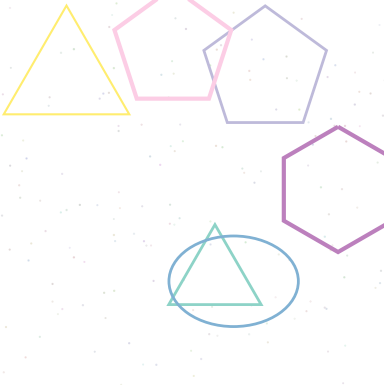[{"shape": "triangle", "thickness": 2, "radius": 0.69, "center": [0.558, 0.278]}, {"shape": "pentagon", "thickness": 2, "radius": 0.84, "center": [0.689, 0.817]}, {"shape": "oval", "thickness": 2, "radius": 0.84, "center": [0.607, 0.269]}, {"shape": "pentagon", "thickness": 3, "radius": 0.8, "center": [0.449, 0.873]}, {"shape": "hexagon", "thickness": 3, "radius": 0.81, "center": [0.878, 0.508]}, {"shape": "triangle", "thickness": 1.5, "radius": 0.94, "center": [0.173, 0.797]}]